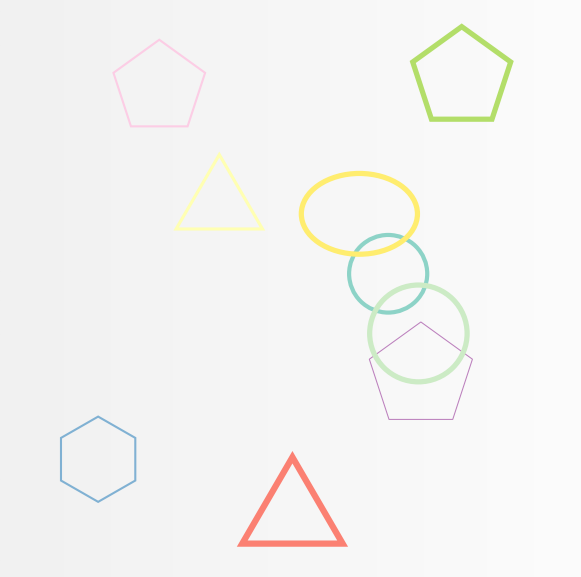[{"shape": "circle", "thickness": 2, "radius": 0.34, "center": [0.668, 0.525]}, {"shape": "triangle", "thickness": 1.5, "radius": 0.43, "center": [0.377, 0.646]}, {"shape": "triangle", "thickness": 3, "radius": 0.5, "center": [0.503, 0.108]}, {"shape": "hexagon", "thickness": 1, "radius": 0.37, "center": [0.169, 0.204]}, {"shape": "pentagon", "thickness": 2.5, "radius": 0.44, "center": [0.794, 0.864]}, {"shape": "pentagon", "thickness": 1, "radius": 0.41, "center": [0.274, 0.847]}, {"shape": "pentagon", "thickness": 0.5, "radius": 0.47, "center": [0.724, 0.348]}, {"shape": "circle", "thickness": 2.5, "radius": 0.42, "center": [0.72, 0.422]}, {"shape": "oval", "thickness": 2.5, "radius": 0.5, "center": [0.618, 0.629]}]